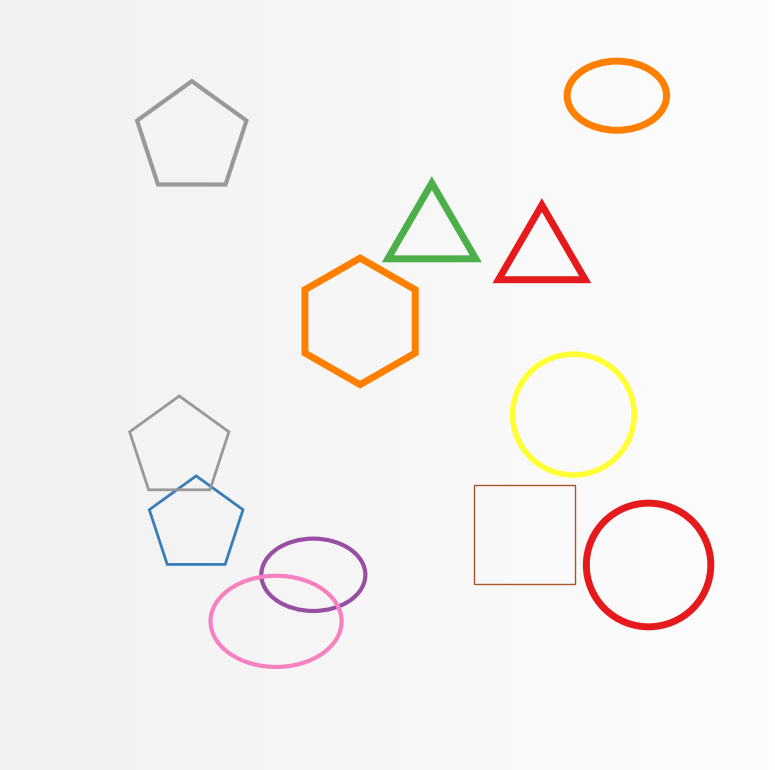[{"shape": "triangle", "thickness": 2.5, "radius": 0.32, "center": [0.699, 0.669]}, {"shape": "circle", "thickness": 2.5, "radius": 0.4, "center": [0.837, 0.266]}, {"shape": "pentagon", "thickness": 1, "radius": 0.32, "center": [0.253, 0.318]}, {"shape": "triangle", "thickness": 2.5, "radius": 0.33, "center": [0.557, 0.697]}, {"shape": "oval", "thickness": 1.5, "radius": 0.34, "center": [0.404, 0.254]}, {"shape": "hexagon", "thickness": 2.5, "radius": 0.41, "center": [0.465, 0.583]}, {"shape": "oval", "thickness": 2.5, "radius": 0.32, "center": [0.796, 0.876]}, {"shape": "circle", "thickness": 2, "radius": 0.39, "center": [0.74, 0.462]}, {"shape": "square", "thickness": 0.5, "radius": 0.32, "center": [0.677, 0.306]}, {"shape": "oval", "thickness": 1.5, "radius": 0.42, "center": [0.356, 0.193]}, {"shape": "pentagon", "thickness": 1.5, "radius": 0.37, "center": [0.247, 0.82]}, {"shape": "pentagon", "thickness": 1, "radius": 0.34, "center": [0.231, 0.418]}]